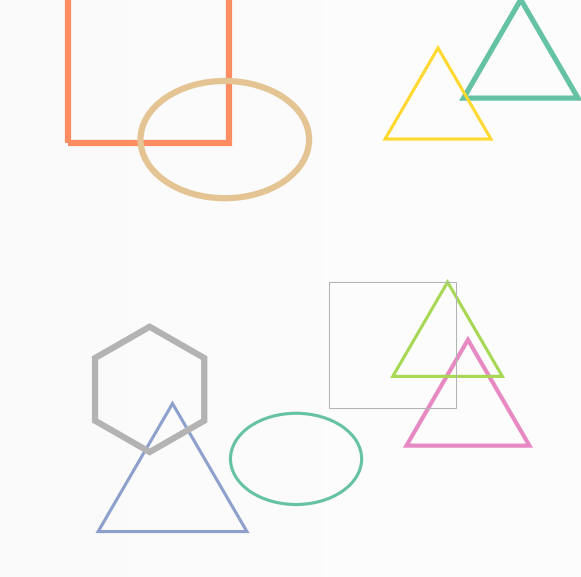[{"shape": "triangle", "thickness": 2.5, "radius": 0.57, "center": [0.896, 0.886]}, {"shape": "oval", "thickness": 1.5, "radius": 0.56, "center": [0.509, 0.205]}, {"shape": "square", "thickness": 3, "radius": 0.69, "center": [0.256, 0.889]}, {"shape": "triangle", "thickness": 1.5, "radius": 0.74, "center": [0.297, 0.153]}, {"shape": "triangle", "thickness": 2, "radius": 0.61, "center": [0.805, 0.289]}, {"shape": "triangle", "thickness": 1.5, "radius": 0.54, "center": [0.77, 0.402]}, {"shape": "triangle", "thickness": 1.5, "radius": 0.53, "center": [0.754, 0.811]}, {"shape": "oval", "thickness": 3, "radius": 0.73, "center": [0.387, 0.757]}, {"shape": "hexagon", "thickness": 3, "radius": 0.54, "center": [0.257, 0.325]}, {"shape": "square", "thickness": 0.5, "radius": 0.55, "center": [0.676, 0.402]}]